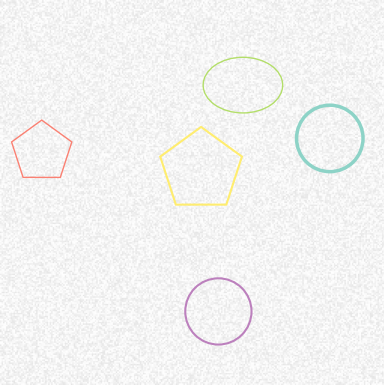[{"shape": "circle", "thickness": 2.5, "radius": 0.43, "center": [0.857, 0.64]}, {"shape": "pentagon", "thickness": 1, "radius": 0.41, "center": [0.108, 0.606]}, {"shape": "oval", "thickness": 1, "radius": 0.52, "center": [0.631, 0.779]}, {"shape": "circle", "thickness": 1.5, "radius": 0.43, "center": [0.567, 0.191]}, {"shape": "pentagon", "thickness": 1.5, "radius": 0.56, "center": [0.522, 0.559]}]